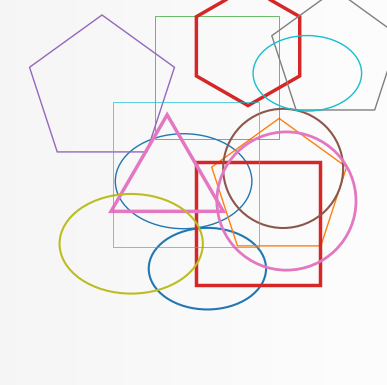[{"shape": "oval", "thickness": 1, "radius": 0.88, "center": [0.474, 0.529]}, {"shape": "oval", "thickness": 1.5, "radius": 0.76, "center": [0.535, 0.302]}, {"shape": "pentagon", "thickness": 1, "radius": 0.92, "center": [0.72, 0.509]}, {"shape": "square", "thickness": 0.5, "radius": 0.8, "center": [0.559, 0.798]}, {"shape": "square", "thickness": 2.5, "radius": 0.8, "center": [0.665, 0.42]}, {"shape": "hexagon", "thickness": 2.5, "radius": 0.77, "center": [0.64, 0.88]}, {"shape": "pentagon", "thickness": 1, "radius": 0.98, "center": [0.263, 0.764]}, {"shape": "circle", "thickness": 1.5, "radius": 0.77, "center": [0.731, 0.563]}, {"shape": "circle", "thickness": 2, "radius": 0.9, "center": [0.739, 0.478]}, {"shape": "triangle", "thickness": 2.5, "radius": 0.84, "center": [0.431, 0.535]}, {"shape": "pentagon", "thickness": 1, "radius": 0.86, "center": [0.866, 0.854]}, {"shape": "oval", "thickness": 1.5, "radius": 0.92, "center": [0.339, 0.367]}, {"shape": "oval", "thickness": 1, "radius": 0.7, "center": [0.793, 0.81]}, {"shape": "square", "thickness": 0.5, "radius": 0.94, "center": [0.48, 0.547]}]